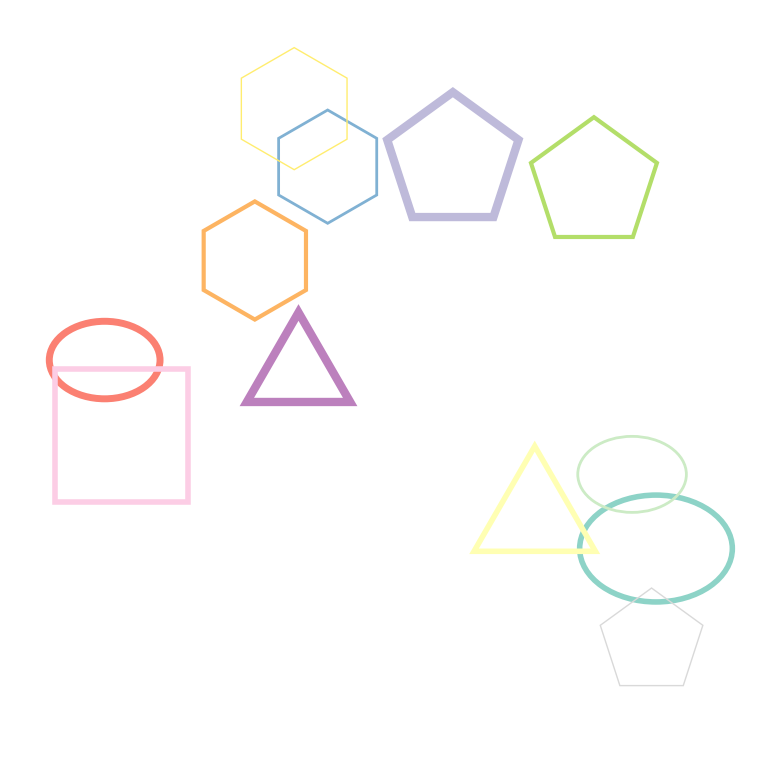[{"shape": "oval", "thickness": 2, "radius": 0.5, "center": [0.852, 0.288]}, {"shape": "triangle", "thickness": 2, "radius": 0.46, "center": [0.694, 0.33]}, {"shape": "pentagon", "thickness": 3, "radius": 0.45, "center": [0.588, 0.791]}, {"shape": "oval", "thickness": 2.5, "radius": 0.36, "center": [0.136, 0.532]}, {"shape": "hexagon", "thickness": 1, "radius": 0.37, "center": [0.426, 0.784]}, {"shape": "hexagon", "thickness": 1.5, "radius": 0.38, "center": [0.331, 0.662]}, {"shape": "pentagon", "thickness": 1.5, "radius": 0.43, "center": [0.771, 0.762]}, {"shape": "square", "thickness": 2, "radius": 0.43, "center": [0.158, 0.435]}, {"shape": "pentagon", "thickness": 0.5, "radius": 0.35, "center": [0.846, 0.166]}, {"shape": "triangle", "thickness": 3, "radius": 0.39, "center": [0.388, 0.517]}, {"shape": "oval", "thickness": 1, "radius": 0.35, "center": [0.821, 0.384]}, {"shape": "hexagon", "thickness": 0.5, "radius": 0.4, "center": [0.382, 0.859]}]